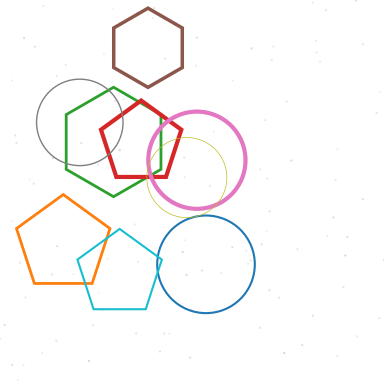[{"shape": "circle", "thickness": 1.5, "radius": 0.63, "center": [0.535, 0.313]}, {"shape": "pentagon", "thickness": 2, "radius": 0.64, "center": [0.164, 0.367]}, {"shape": "hexagon", "thickness": 2, "radius": 0.71, "center": [0.295, 0.631]}, {"shape": "pentagon", "thickness": 3, "radius": 0.55, "center": [0.367, 0.629]}, {"shape": "hexagon", "thickness": 2.5, "radius": 0.51, "center": [0.384, 0.876]}, {"shape": "circle", "thickness": 3, "radius": 0.63, "center": [0.511, 0.584]}, {"shape": "circle", "thickness": 1, "radius": 0.56, "center": [0.207, 0.682]}, {"shape": "circle", "thickness": 0.5, "radius": 0.52, "center": [0.485, 0.539]}, {"shape": "pentagon", "thickness": 1.5, "radius": 0.58, "center": [0.311, 0.29]}]